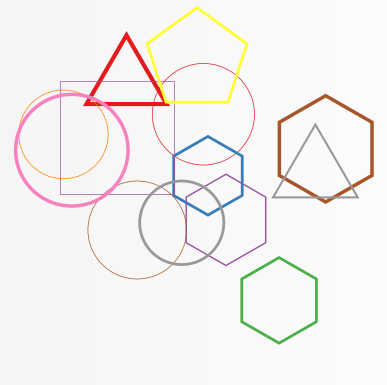[{"shape": "triangle", "thickness": 3, "radius": 0.6, "center": [0.326, 0.789]}, {"shape": "circle", "thickness": 0.5, "radius": 0.66, "center": [0.525, 0.703]}, {"shape": "hexagon", "thickness": 2, "radius": 0.51, "center": [0.537, 0.543]}, {"shape": "hexagon", "thickness": 2, "radius": 0.56, "center": [0.72, 0.22]}, {"shape": "square", "thickness": 0.5, "radius": 0.74, "center": [0.302, 0.643]}, {"shape": "hexagon", "thickness": 1, "radius": 0.59, "center": [0.583, 0.429]}, {"shape": "circle", "thickness": 0.5, "radius": 0.58, "center": [0.164, 0.651]}, {"shape": "pentagon", "thickness": 2, "radius": 0.68, "center": [0.508, 0.844]}, {"shape": "circle", "thickness": 0.5, "radius": 0.64, "center": [0.354, 0.403]}, {"shape": "hexagon", "thickness": 2.5, "radius": 0.69, "center": [0.84, 0.613]}, {"shape": "circle", "thickness": 2.5, "radius": 0.73, "center": [0.185, 0.61]}, {"shape": "triangle", "thickness": 1.5, "radius": 0.63, "center": [0.814, 0.55]}, {"shape": "circle", "thickness": 2, "radius": 0.54, "center": [0.469, 0.421]}]